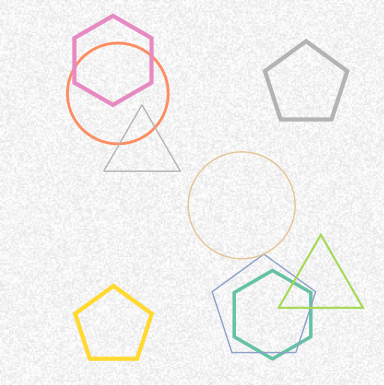[{"shape": "hexagon", "thickness": 2.5, "radius": 0.57, "center": [0.708, 0.183]}, {"shape": "circle", "thickness": 2, "radius": 0.65, "center": [0.306, 0.757]}, {"shape": "pentagon", "thickness": 1, "radius": 0.71, "center": [0.685, 0.199]}, {"shape": "hexagon", "thickness": 3, "radius": 0.58, "center": [0.293, 0.843]}, {"shape": "triangle", "thickness": 1.5, "radius": 0.63, "center": [0.833, 0.264]}, {"shape": "pentagon", "thickness": 3, "radius": 0.52, "center": [0.295, 0.153]}, {"shape": "circle", "thickness": 1, "radius": 0.69, "center": [0.628, 0.467]}, {"shape": "pentagon", "thickness": 3, "radius": 0.56, "center": [0.795, 0.781]}, {"shape": "triangle", "thickness": 1, "radius": 0.57, "center": [0.369, 0.613]}]